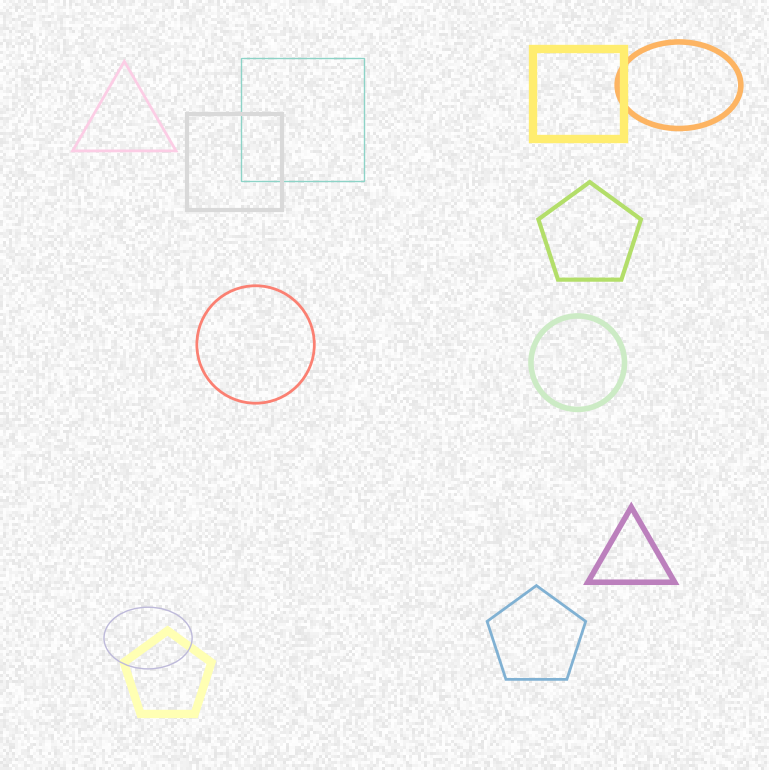[{"shape": "square", "thickness": 0.5, "radius": 0.4, "center": [0.393, 0.845]}, {"shape": "pentagon", "thickness": 3, "radius": 0.3, "center": [0.218, 0.121]}, {"shape": "oval", "thickness": 0.5, "radius": 0.29, "center": [0.192, 0.171]}, {"shape": "circle", "thickness": 1, "radius": 0.38, "center": [0.332, 0.553]}, {"shape": "pentagon", "thickness": 1, "radius": 0.34, "center": [0.697, 0.172]}, {"shape": "oval", "thickness": 2, "radius": 0.4, "center": [0.882, 0.889]}, {"shape": "pentagon", "thickness": 1.5, "radius": 0.35, "center": [0.766, 0.693]}, {"shape": "triangle", "thickness": 1, "radius": 0.39, "center": [0.161, 0.843]}, {"shape": "square", "thickness": 1.5, "radius": 0.31, "center": [0.305, 0.79]}, {"shape": "triangle", "thickness": 2, "radius": 0.33, "center": [0.82, 0.276]}, {"shape": "circle", "thickness": 2, "radius": 0.3, "center": [0.75, 0.529]}, {"shape": "square", "thickness": 3, "radius": 0.29, "center": [0.751, 0.878]}]